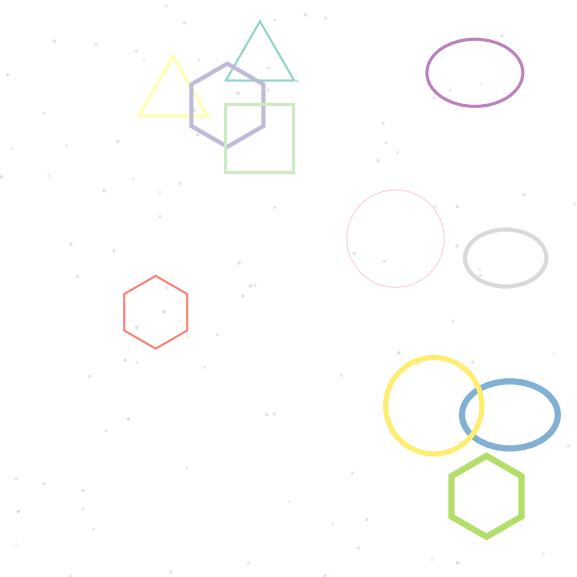[{"shape": "triangle", "thickness": 1, "radius": 0.34, "center": [0.45, 0.894]}, {"shape": "triangle", "thickness": 1.5, "radius": 0.34, "center": [0.3, 0.833]}, {"shape": "hexagon", "thickness": 2, "radius": 0.36, "center": [0.394, 0.817]}, {"shape": "hexagon", "thickness": 1, "radius": 0.32, "center": [0.27, 0.458]}, {"shape": "oval", "thickness": 3, "radius": 0.41, "center": [0.883, 0.281]}, {"shape": "hexagon", "thickness": 3, "radius": 0.35, "center": [0.842, 0.14]}, {"shape": "circle", "thickness": 0.5, "radius": 0.42, "center": [0.685, 0.586]}, {"shape": "oval", "thickness": 2, "radius": 0.35, "center": [0.876, 0.552]}, {"shape": "oval", "thickness": 1.5, "radius": 0.42, "center": [0.822, 0.873]}, {"shape": "square", "thickness": 1.5, "radius": 0.3, "center": [0.449, 0.76]}, {"shape": "circle", "thickness": 2.5, "radius": 0.42, "center": [0.751, 0.297]}]